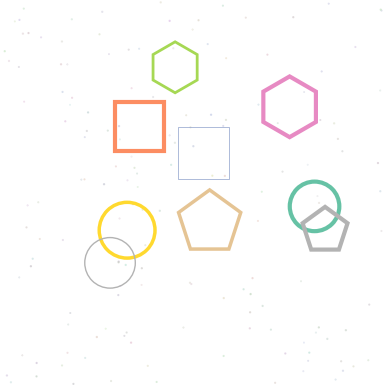[{"shape": "circle", "thickness": 3, "radius": 0.32, "center": [0.817, 0.464]}, {"shape": "square", "thickness": 3, "radius": 0.32, "center": [0.363, 0.672]}, {"shape": "square", "thickness": 0.5, "radius": 0.33, "center": [0.528, 0.602]}, {"shape": "hexagon", "thickness": 3, "radius": 0.39, "center": [0.752, 0.723]}, {"shape": "hexagon", "thickness": 2, "radius": 0.33, "center": [0.455, 0.825]}, {"shape": "circle", "thickness": 2.5, "radius": 0.36, "center": [0.33, 0.402]}, {"shape": "pentagon", "thickness": 2.5, "radius": 0.42, "center": [0.545, 0.422]}, {"shape": "circle", "thickness": 1, "radius": 0.33, "center": [0.286, 0.317]}, {"shape": "pentagon", "thickness": 3, "radius": 0.31, "center": [0.844, 0.401]}]